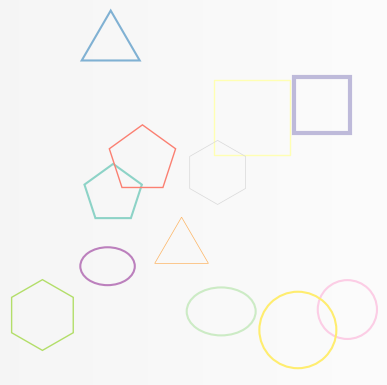[{"shape": "pentagon", "thickness": 1.5, "radius": 0.39, "center": [0.292, 0.496]}, {"shape": "square", "thickness": 1, "radius": 0.49, "center": [0.651, 0.695]}, {"shape": "square", "thickness": 3, "radius": 0.37, "center": [0.831, 0.727]}, {"shape": "pentagon", "thickness": 1, "radius": 0.45, "center": [0.368, 0.586]}, {"shape": "triangle", "thickness": 1.5, "radius": 0.43, "center": [0.286, 0.886]}, {"shape": "triangle", "thickness": 0.5, "radius": 0.4, "center": [0.469, 0.356]}, {"shape": "hexagon", "thickness": 1, "radius": 0.46, "center": [0.109, 0.182]}, {"shape": "circle", "thickness": 1.5, "radius": 0.38, "center": [0.896, 0.196]}, {"shape": "hexagon", "thickness": 0.5, "radius": 0.42, "center": [0.562, 0.552]}, {"shape": "oval", "thickness": 1.5, "radius": 0.35, "center": [0.278, 0.309]}, {"shape": "oval", "thickness": 1.5, "radius": 0.44, "center": [0.571, 0.191]}, {"shape": "circle", "thickness": 1.5, "radius": 0.5, "center": [0.769, 0.143]}]